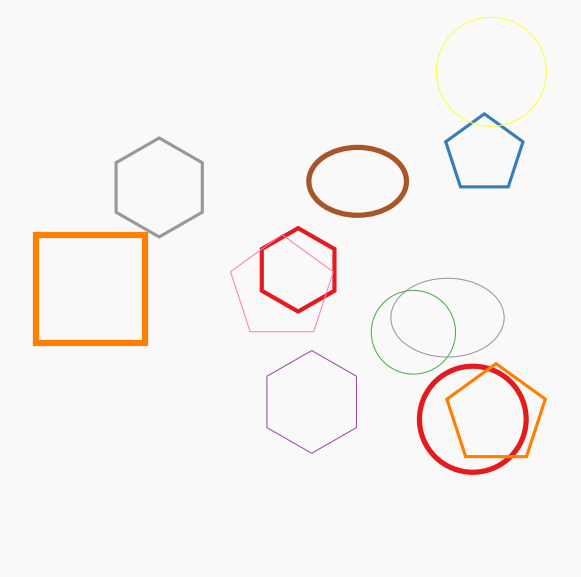[{"shape": "hexagon", "thickness": 2, "radius": 0.36, "center": [0.513, 0.532]}, {"shape": "circle", "thickness": 2.5, "radius": 0.46, "center": [0.813, 0.273]}, {"shape": "pentagon", "thickness": 1.5, "radius": 0.35, "center": [0.833, 0.732]}, {"shape": "circle", "thickness": 0.5, "radius": 0.36, "center": [0.711, 0.424]}, {"shape": "hexagon", "thickness": 0.5, "radius": 0.44, "center": [0.536, 0.303]}, {"shape": "square", "thickness": 3, "radius": 0.47, "center": [0.155, 0.498]}, {"shape": "pentagon", "thickness": 1.5, "radius": 0.45, "center": [0.853, 0.28]}, {"shape": "circle", "thickness": 0.5, "radius": 0.47, "center": [0.845, 0.875]}, {"shape": "oval", "thickness": 2.5, "radius": 0.42, "center": [0.615, 0.685]}, {"shape": "pentagon", "thickness": 0.5, "radius": 0.46, "center": [0.485, 0.5]}, {"shape": "oval", "thickness": 0.5, "radius": 0.49, "center": [0.77, 0.449]}, {"shape": "hexagon", "thickness": 1.5, "radius": 0.43, "center": [0.274, 0.675]}]